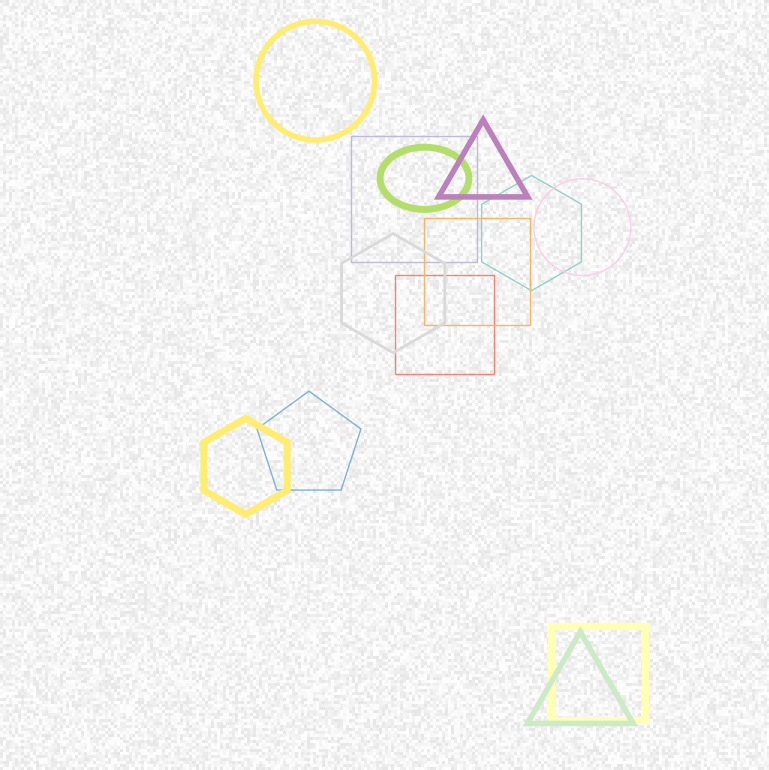[{"shape": "hexagon", "thickness": 0.5, "radius": 0.37, "center": [0.69, 0.697]}, {"shape": "square", "thickness": 2.5, "radius": 0.3, "center": [0.777, 0.126]}, {"shape": "square", "thickness": 0.5, "radius": 0.41, "center": [0.538, 0.741]}, {"shape": "square", "thickness": 0.5, "radius": 0.32, "center": [0.577, 0.578]}, {"shape": "pentagon", "thickness": 0.5, "radius": 0.36, "center": [0.401, 0.421]}, {"shape": "square", "thickness": 0.5, "radius": 0.35, "center": [0.619, 0.647]}, {"shape": "oval", "thickness": 2.5, "radius": 0.29, "center": [0.551, 0.768]}, {"shape": "circle", "thickness": 0.5, "radius": 0.31, "center": [0.756, 0.705]}, {"shape": "hexagon", "thickness": 1, "radius": 0.39, "center": [0.511, 0.619]}, {"shape": "triangle", "thickness": 2, "radius": 0.33, "center": [0.628, 0.778]}, {"shape": "triangle", "thickness": 2, "radius": 0.4, "center": [0.754, 0.1]}, {"shape": "circle", "thickness": 2, "radius": 0.39, "center": [0.409, 0.895]}, {"shape": "hexagon", "thickness": 2.5, "radius": 0.31, "center": [0.319, 0.394]}]